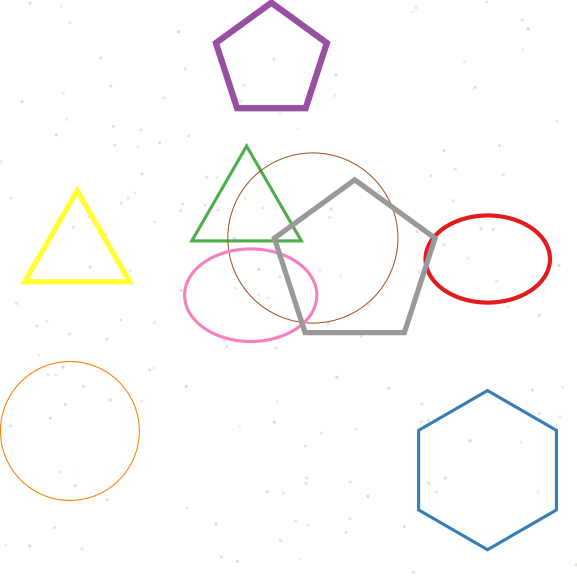[{"shape": "oval", "thickness": 2, "radius": 0.54, "center": [0.845, 0.551]}, {"shape": "hexagon", "thickness": 1.5, "radius": 0.69, "center": [0.844, 0.185]}, {"shape": "triangle", "thickness": 1.5, "radius": 0.55, "center": [0.427, 0.637]}, {"shape": "pentagon", "thickness": 3, "radius": 0.5, "center": [0.47, 0.893]}, {"shape": "circle", "thickness": 0.5, "radius": 0.6, "center": [0.121, 0.253]}, {"shape": "triangle", "thickness": 2.5, "radius": 0.53, "center": [0.134, 0.564]}, {"shape": "circle", "thickness": 0.5, "radius": 0.74, "center": [0.542, 0.587]}, {"shape": "oval", "thickness": 1.5, "radius": 0.57, "center": [0.434, 0.488]}, {"shape": "pentagon", "thickness": 2.5, "radius": 0.73, "center": [0.614, 0.541]}]